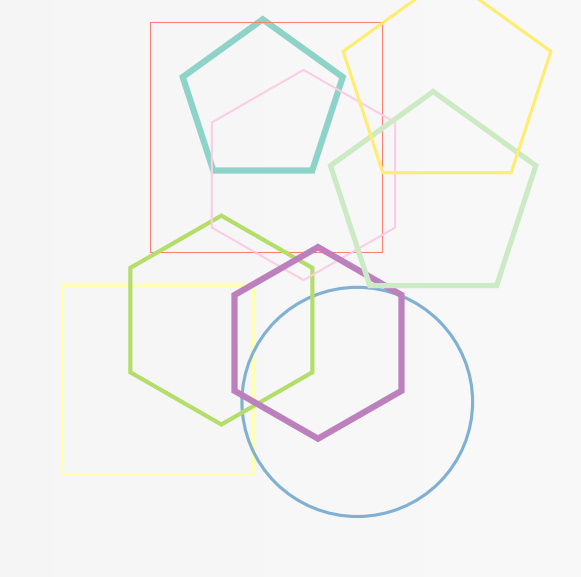[{"shape": "pentagon", "thickness": 3, "radius": 0.72, "center": [0.452, 0.821]}, {"shape": "square", "thickness": 1.5, "radius": 0.82, "center": [0.271, 0.342]}, {"shape": "square", "thickness": 0.5, "radius": 1.0, "center": [0.458, 0.762]}, {"shape": "circle", "thickness": 1.5, "radius": 0.99, "center": [0.615, 0.303]}, {"shape": "hexagon", "thickness": 2, "radius": 0.9, "center": [0.381, 0.445]}, {"shape": "hexagon", "thickness": 1, "radius": 0.91, "center": [0.522, 0.696]}, {"shape": "hexagon", "thickness": 3, "radius": 0.83, "center": [0.547, 0.405]}, {"shape": "pentagon", "thickness": 2.5, "radius": 0.93, "center": [0.745, 0.655]}, {"shape": "pentagon", "thickness": 1.5, "radius": 0.94, "center": [0.769, 0.852]}]